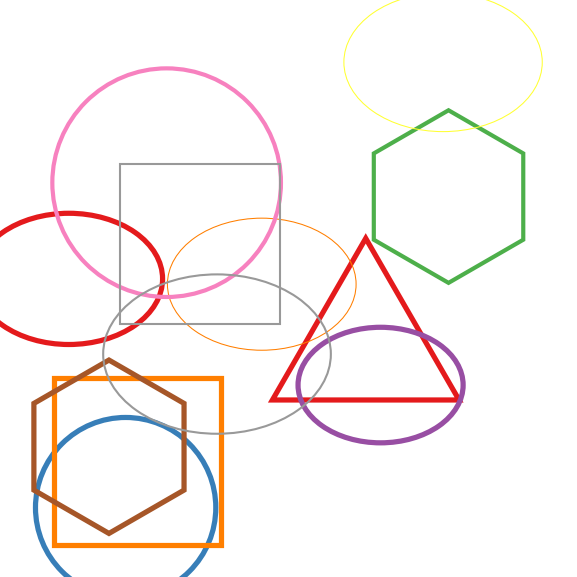[{"shape": "triangle", "thickness": 2.5, "radius": 0.93, "center": [0.633, 0.4]}, {"shape": "oval", "thickness": 2.5, "radius": 0.81, "center": [0.119, 0.516]}, {"shape": "circle", "thickness": 2.5, "radius": 0.78, "center": [0.218, 0.12]}, {"shape": "hexagon", "thickness": 2, "radius": 0.75, "center": [0.777, 0.659]}, {"shape": "oval", "thickness": 2.5, "radius": 0.71, "center": [0.659, 0.332]}, {"shape": "square", "thickness": 2.5, "radius": 0.72, "center": [0.238, 0.199]}, {"shape": "oval", "thickness": 0.5, "radius": 0.82, "center": [0.453, 0.507]}, {"shape": "oval", "thickness": 0.5, "radius": 0.86, "center": [0.767, 0.891]}, {"shape": "hexagon", "thickness": 2.5, "radius": 0.75, "center": [0.189, 0.226]}, {"shape": "circle", "thickness": 2, "radius": 0.99, "center": [0.289, 0.683]}, {"shape": "square", "thickness": 1, "radius": 0.69, "center": [0.347, 0.577]}, {"shape": "oval", "thickness": 1, "radius": 0.99, "center": [0.376, 0.386]}]